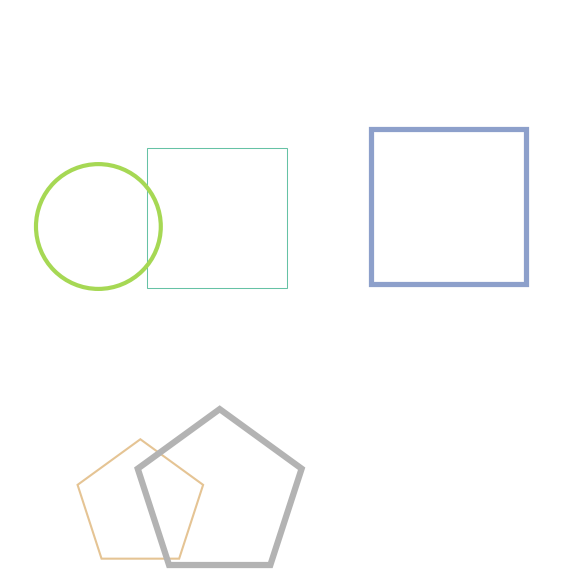[{"shape": "square", "thickness": 0.5, "radius": 0.61, "center": [0.376, 0.621]}, {"shape": "square", "thickness": 2.5, "radius": 0.67, "center": [0.777, 0.642]}, {"shape": "circle", "thickness": 2, "radius": 0.54, "center": [0.17, 0.607]}, {"shape": "pentagon", "thickness": 1, "radius": 0.57, "center": [0.243, 0.124]}, {"shape": "pentagon", "thickness": 3, "radius": 0.75, "center": [0.38, 0.141]}]